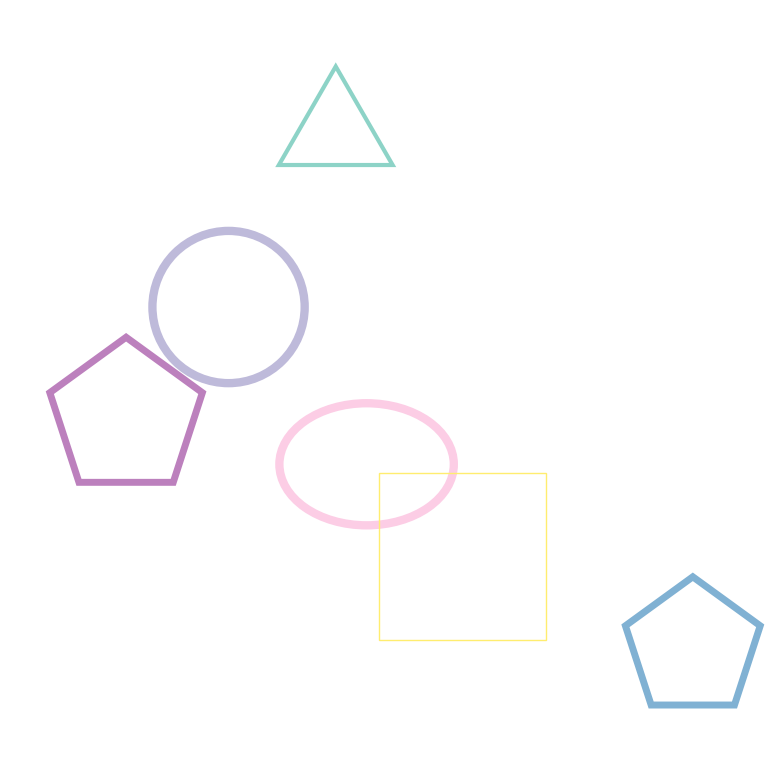[{"shape": "triangle", "thickness": 1.5, "radius": 0.43, "center": [0.436, 0.828]}, {"shape": "circle", "thickness": 3, "radius": 0.49, "center": [0.297, 0.601]}, {"shape": "pentagon", "thickness": 2.5, "radius": 0.46, "center": [0.9, 0.159]}, {"shape": "oval", "thickness": 3, "radius": 0.57, "center": [0.476, 0.397]}, {"shape": "pentagon", "thickness": 2.5, "radius": 0.52, "center": [0.164, 0.458]}, {"shape": "square", "thickness": 0.5, "radius": 0.54, "center": [0.601, 0.277]}]